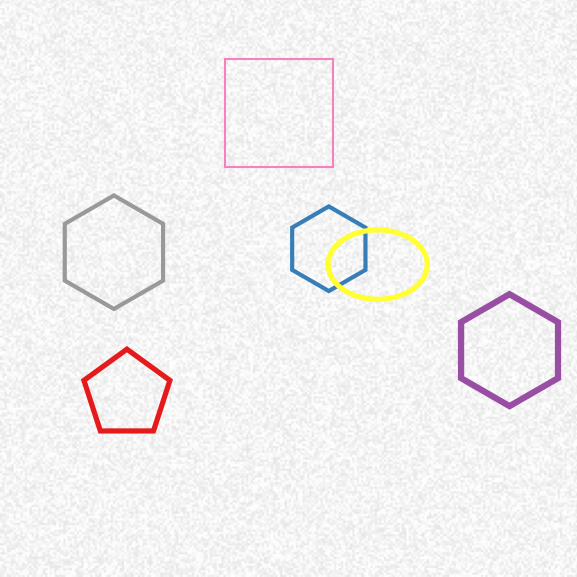[{"shape": "pentagon", "thickness": 2.5, "radius": 0.39, "center": [0.22, 0.316]}, {"shape": "hexagon", "thickness": 2, "radius": 0.37, "center": [0.569, 0.568]}, {"shape": "hexagon", "thickness": 3, "radius": 0.48, "center": [0.882, 0.393]}, {"shape": "oval", "thickness": 2.5, "radius": 0.43, "center": [0.654, 0.541]}, {"shape": "square", "thickness": 1, "radius": 0.47, "center": [0.483, 0.803]}, {"shape": "hexagon", "thickness": 2, "radius": 0.49, "center": [0.197, 0.562]}]